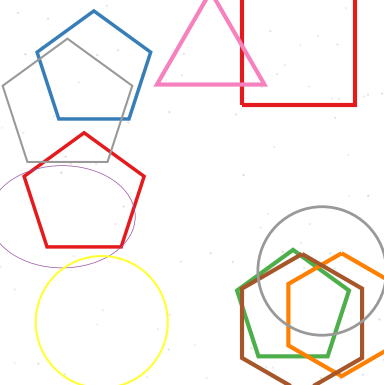[{"shape": "pentagon", "thickness": 2.5, "radius": 0.82, "center": [0.218, 0.491]}, {"shape": "square", "thickness": 3, "radius": 0.74, "center": [0.776, 0.873]}, {"shape": "pentagon", "thickness": 2.5, "radius": 0.78, "center": [0.244, 0.816]}, {"shape": "pentagon", "thickness": 3, "radius": 0.76, "center": [0.761, 0.198]}, {"shape": "oval", "thickness": 0.5, "radius": 0.95, "center": [0.162, 0.437]}, {"shape": "hexagon", "thickness": 3, "radius": 0.8, "center": [0.887, 0.183]}, {"shape": "circle", "thickness": 1.5, "radius": 0.86, "center": [0.264, 0.163]}, {"shape": "hexagon", "thickness": 3, "radius": 0.9, "center": [0.785, 0.16]}, {"shape": "triangle", "thickness": 3, "radius": 0.81, "center": [0.547, 0.861]}, {"shape": "pentagon", "thickness": 1.5, "radius": 0.88, "center": [0.175, 0.722]}, {"shape": "circle", "thickness": 2, "radius": 0.83, "center": [0.837, 0.296]}]